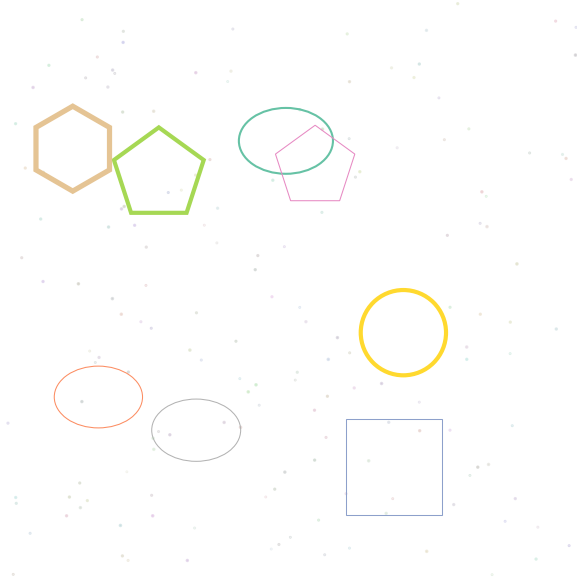[{"shape": "oval", "thickness": 1, "radius": 0.41, "center": [0.495, 0.755]}, {"shape": "oval", "thickness": 0.5, "radius": 0.38, "center": [0.17, 0.312]}, {"shape": "square", "thickness": 0.5, "radius": 0.41, "center": [0.682, 0.19]}, {"shape": "pentagon", "thickness": 0.5, "radius": 0.36, "center": [0.546, 0.71]}, {"shape": "pentagon", "thickness": 2, "radius": 0.41, "center": [0.275, 0.697]}, {"shape": "circle", "thickness": 2, "radius": 0.37, "center": [0.698, 0.423]}, {"shape": "hexagon", "thickness": 2.5, "radius": 0.37, "center": [0.126, 0.742]}, {"shape": "oval", "thickness": 0.5, "radius": 0.39, "center": [0.34, 0.254]}]